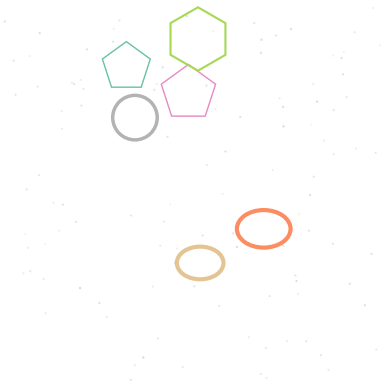[{"shape": "pentagon", "thickness": 1, "radius": 0.33, "center": [0.328, 0.826]}, {"shape": "oval", "thickness": 3, "radius": 0.35, "center": [0.685, 0.406]}, {"shape": "pentagon", "thickness": 1, "radius": 0.37, "center": [0.489, 0.758]}, {"shape": "hexagon", "thickness": 1.5, "radius": 0.41, "center": [0.514, 0.899]}, {"shape": "oval", "thickness": 3, "radius": 0.3, "center": [0.52, 0.317]}, {"shape": "circle", "thickness": 2.5, "radius": 0.29, "center": [0.351, 0.694]}]